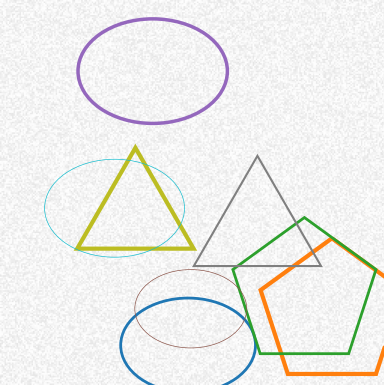[{"shape": "oval", "thickness": 2, "radius": 0.88, "center": [0.489, 0.103]}, {"shape": "pentagon", "thickness": 3, "radius": 0.97, "center": [0.862, 0.186]}, {"shape": "pentagon", "thickness": 2, "radius": 0.98, "center": [0.791, 0.239]}, {"shape": "oval", "thickness": 2.5, "radius": 0.97, "center": [0.397, 0.815]}, {"shape": "oval", "thickness": 0.5, "radius": 0.73, "center": [0.495, 0.198]}, {"shape": "triangle", "thickness": 1.5, "radius": 0.95, "center": [0.669, 0.404]}, {"shape": "triangle", "thickness": 3, "radius": 0.87, "center": [0.352, 0.441]}, {"shape": "oval", "thickness": 0.5, "radius": 0.91, "center": [0.298, 0.459]}]